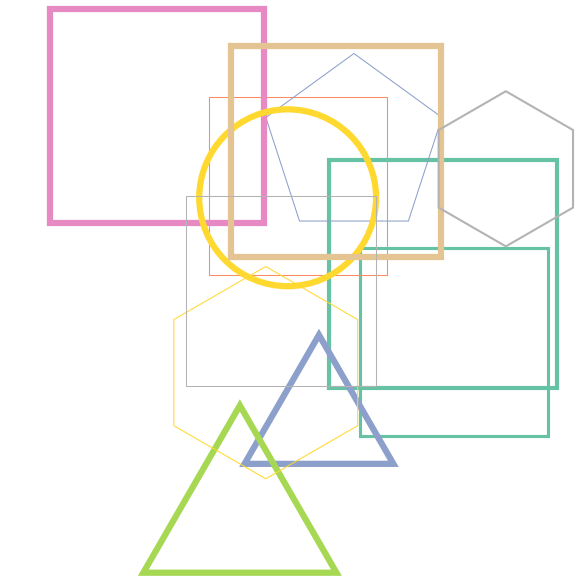[{"shape": "square", "thickness": 1.5, "radius": 0.81, "center": [0.787, 0.407]}, {"shape": "square", "thickness": 2, "radius": 0.99, "center": [0.767, 0.524]}, {"shape": "square", "thickness": 0.5, "radius": 0.77, "center": [0.516, 0.677]}, {"shape": "triangle", "thickness": 3, "radius": 0.74, "center": [0.552, 0.27]}, {"shape": "pentagon", "thickness": 0.5, "radius": 0.8, "center": [0.613, 0.746]}, {"shape": "square", "thickness": 3, "radius": 0.93, "center": [0.273, 0.798]}, {"shape": "triangle", "thickness": 3, "radius": 0.97, "center": [0.415, 0.104]}, {"shape": "hexagon", "thickness": 0.5, "radius": 0.92, "center": [0.46, 0.354]}, {"shape": "circle", "thickness": 3, "radius": 0.77, "center": [0.498, 0.657]}, {"shape": "square", "thickness": 3, "radius": 0.91, "center": [0.582, 0.737]}, {"shape": "square", "thickness": 0.5, "radius": 0.82, "center": [0.486, 0.495]}, {"shape": "hexagon", "thickness": 1, "radius": 0.67, "center": [0.876, 0.707]}]